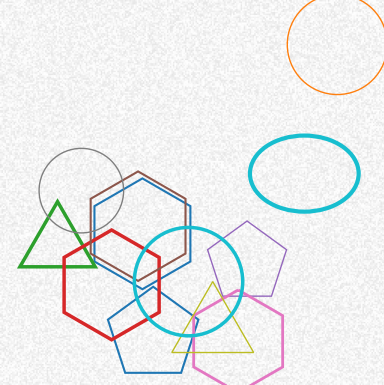[{"shape": "pentagon", "thickness": 1.5, "radius": 0.62, "center": [0.398, 0.132]}, {"shape": "hexagon", "thickness": 1.5, "radius": 0.72, "center": [0.37, 0.393]}, {"shape": "circle", "thickness": 1, "radius": 0.65, "center": [0.876, 0.884]}, {"shape": "triangle", "thickness": 2.5, "radius": 0.56, "center": [0.149, 0.363]}, {"shape": "hexagon", "thickness": 2.5, "radius": 0.71, "center": [0.29, 0.26]}, {"shape": "pentagon", "thickness": 1, "radius": 0.54, "center": [0.642, 0.318]}, {"shape": "hexagon", "thickness": 1.5, "radius": 0.71, "center": [0.359, 0.413]}, {"shape": "hexagon", "thickness": 2, "radius": 0.67, "center": [0.619, 0.114]}, {"shape": "circle", "thickness": 1, "radius": 0.55, "center": [0.211, 0.505]}, {"shape": "triangle", "thickness": 1, "radius": 0.61, "center": [0.553, 0.146]}, {"shape": "circle", "thickness": 2.5, "radius": 0.7, "center": [0.49, 0.269]}, {"shape": "oval", "thickness": 3, "radius": 0.71, "center": [0.79, 0.549]}]